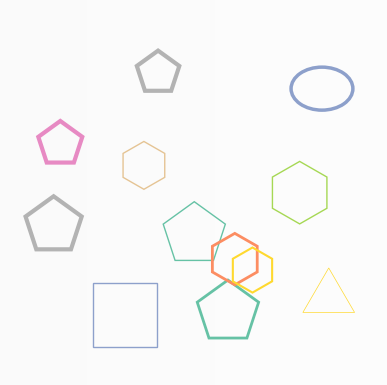[{"shape": "pentagon", "thickness": 1, "radius": 0.42, "center": [0.501, 0.392]}, {"shape": "pentagon", "thickness": 2, "radius": 0.42, "center": [0.588, 0.189]}, {"shape": "hexagon", "thickness": 2, "radius": 0.33, "center": [0.606, 0.327]}, {"shape": "oval", "thickness": 2.5, "radius": 0.4, "center": [0.831, 0.77]}, {"shape": "square", "thickness": 1, "radius": 0.41, "center": [0.322, 0.183]}, {"shape": "pentagon", "thickness": 3, "radius": 0.3, "center": [0.156, 0.626]}, {"shape": "hexagon", "thickness": 1, "radius": 0.41, "center": [0.773, 0.5]}, {"shape": "hexagon", "thickness": 1.5, "radius": 0.29, "center": [0.652, 0.299]}, {"shape": "triangle", "thickness": 0.5, "radius": 0.39, "center": [0.848, 0.227]}, {"shape": "hexagon", "thickness": 1, "radius": 0.31, "center": [0.371, 0.57]}, {"shape": "pentagon", "thickness": 3, "radius": 0.29, "center": [0.408, 0.811]}, {"shape": "pentagon", "thickness": 3, "radius": 0.38, "center": [0.138, 0.414]}]